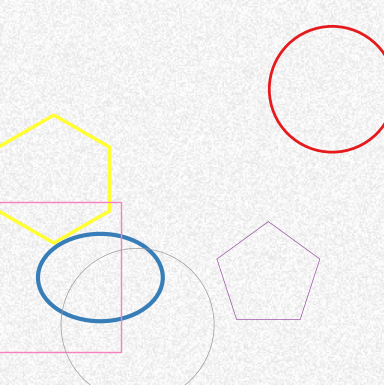[{"shape": "circle", "thickness": 2, "radius": 0.82, "center": [0.863, 0.768]}, {"shape": "oval", "thickness": 3, "radius": 0.81, "center": [0.261, 0.279]}, {"shape": "pentagon", "thickness": 0.5, "radius": 0.7, "center": [0.697, 0.284]}, {"shape": "hexagon", "thickness": 2.5, "radius": 0.83, "center": [0.14, 0.535]}, {"shape": "square", "thickness": 1, "radius": 0.97, "center": [0.119, 0.281]}, {"shape": "circle", "thickness": 0.5, "radius": 0.99, "center": [0.357, 0.156]}]